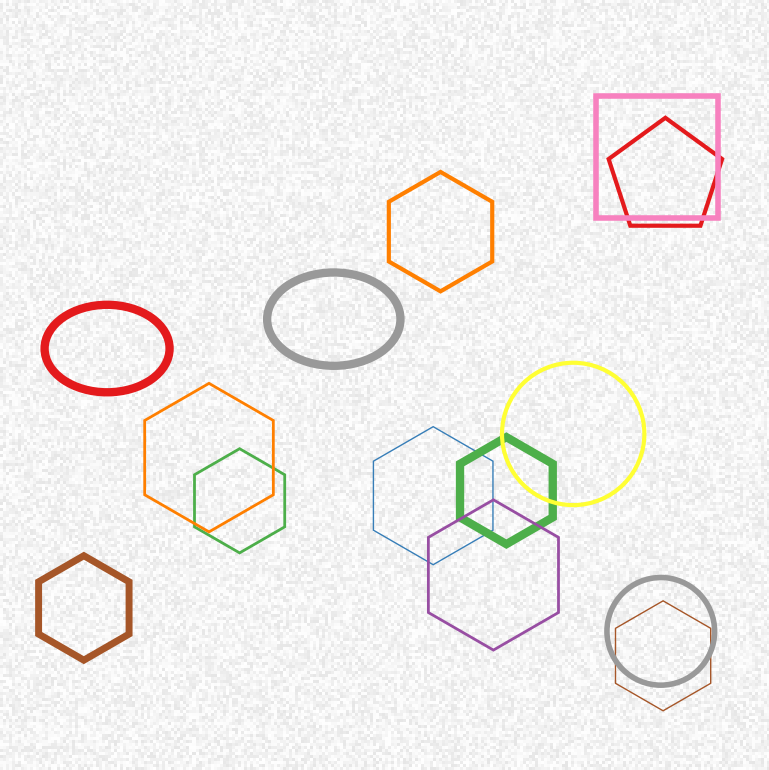[{"shape": "pentagon", "thickness": 1.5, "radius": 0.39, "center": [0.864, 0.77]}, {"shape": "oval", "thickness": 3, "radius": 0.41, "center": [0.139, 0.547]}, {"shape": "hexagon", "thickness": 0.5, "radius": 0.45, "center": [0.563, 0.356]}, {"shape": "hexagon", "thickness": 3, "radius": 0.35, "center": [0.658, 0.363]}, {"shape": "hexagon", "thickness": 1, "radius": 0.34, "center": [0.311, 0.35]}, {"shape": "hexagon", "thickness": 1, "radius": 0.49, "center": [0.641, 0.253]}, {"shape": "hexagon", "thickness": 1.5, "radius": 0.39, "center": [0.572, 0.699]}, {"shape": "hexagon", "thickness": 1, "radius": 0.48, "center": [0.271, 0.406]}, {"shape": "circle", "thickness": 1.5, "radius": 0.46, "center": [0.744, 0.436]}, {"shape": "hexagon", "thickness": 0.5, "radius": 0.36, "center": [0.861, 0.148]}, {"shape": "hexagon", "thickness": 2.5, "radius": 0.34, "center": [0.109, 0.21]}, {"shape": "square", "thickness": 2, "radius": 0.39, "center": [0.853, 0.796]}, {"shape": "circle", "thickness": 2, "radius": 0.35, "center": [0.858, 0.18]}, {"shape": "oval", "thickness": 3, "radius": 0.43, "center": [0.434, 0.586]}]